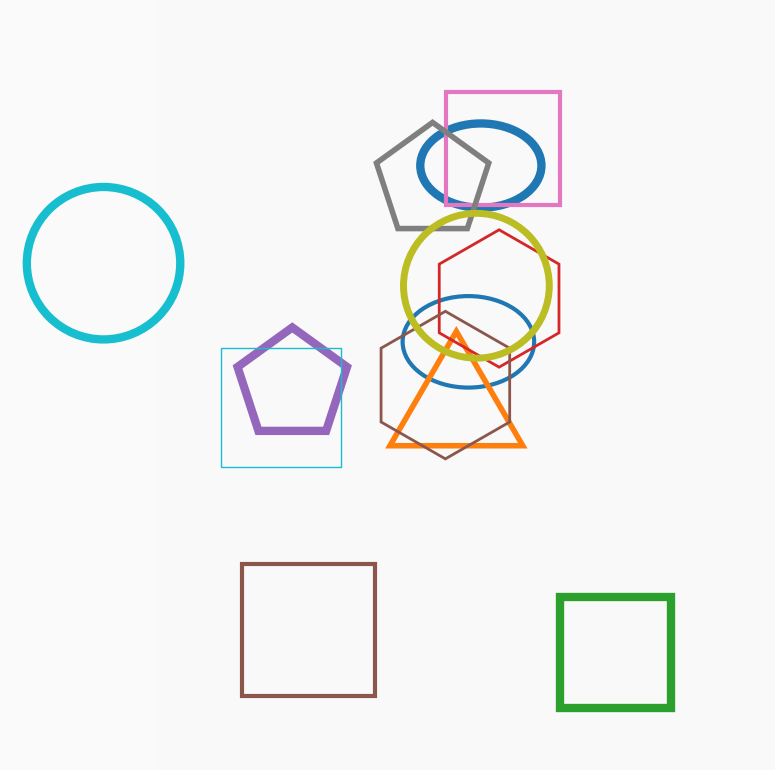[{"shape": "oval", "thickness": 3, "radius": 0.39, "center": [0.62, 0.785]}, {"shape": "oval", "thickness": 1.5, "radius": 0.42, "center": [0.604, 0.556]}, {"shape": "triangle", "thickness": 2, "radius": 0.49, "center": [0.589, 0.471]}, {"shape": "square", "thickness": 3, "radius": 0.36, "center": [0.794, 0.153]}, {"shape": "hexagon", "thickness": 1, "radius": 0.45, "center": [0.644, 0.612]}, {"shape": "pentagon", "thickness": 3, "radius": 0.37, "center": [0.377, 0.5]}, {"shape": "hexagon", "thickness": 1, "radius": 0.48, "center": [0.575, 0.5]}, {"shape": "square", "thickness": 1.5, "radius": 0.43, "center": [0.398, 0.181]}, {"shape": "square", "thickness": 1.5, "radius": 0.37, "center": [0.649, 0.807]}, {"shape": "pentagon", "thickness": 2, "radius": 0.38, "center": [0.558, 0.765]}, {"shape": "circle", "thickness": 2.5, "radius": 0.47, "center": [0.615, 0.629]}, {"shape": "square", "thickness": 0.5, "radius": 0.39, "center": [0.363, 0.47]}, {"shape": "circle", "thickness": 3, "radius": 0.49, "center": [0.134, 0.658]}]